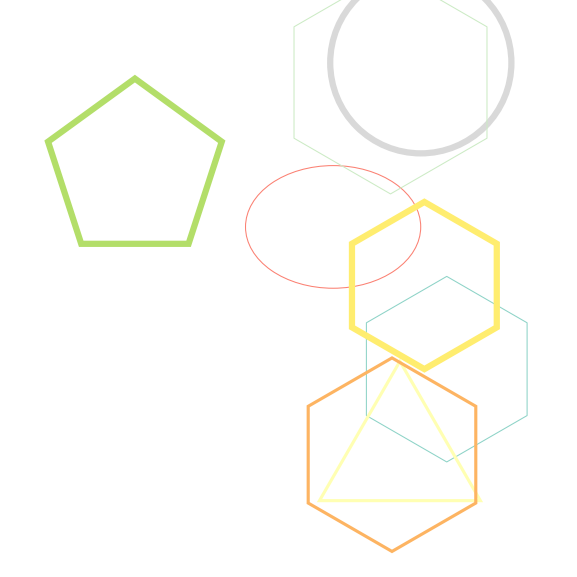[{"shape": "hexagon", "thickness": 0.5, "radius": 0.8, "center": [0.774, 0.36]}, {"shape": "triangle", "thickness": 1.5, "radius": 0.8, "center": [0.692, 0.213]}, {"shape": "oval", "thickness": 0.5, "radius": 0.76, "center": [0.577, 0.606]}, {"shape": "hexagon", "thickness": 1.5, "radius": 0.84, "center": [0.679, 0.212]}, {"shape": "pentagon", "thickness": 3, "radius": 0.79, "center": [0.234, 0.705]}, {"shape": "circle", "thickness": 3, "radius": 0.78, "center": [0.729, 0.89]}, {"shape": "hexagon", "thickness": 0.5, "radius": 0.96, "center": [0.676, 0.856]}, {"shape": "hexagon", "thickness": 3, "radius": 0.72, "center": [0.735, 0.505]}]